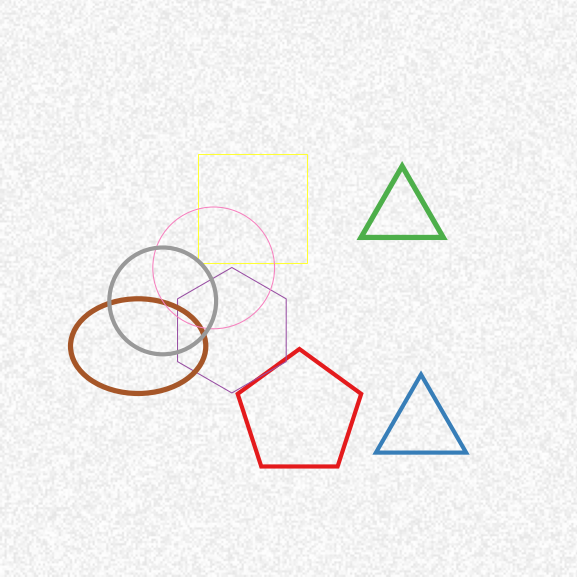[{"shape": "pentagon", "thickness": 2, "radius": 0.56, "center": [0.518, 0.282]}, {"shape": "triangle", "thickness": 2, "radius": 0.45, "center": [0.729, 0.26]}, {"shape": "triangle", "thickness": 2.5, "radius": 0.41, "center": [0.696, 0.629]}, {"shape": "hexagon", "thickness": 0.5, "radius": 0.54, "center": [0.402, 0.427]}, {"shape": "square", "thickness": 0.5, "radius": 0.47, "center": [0.437, 0.638]}, {"shape": "oval", "thickness": 2.5, "radius": 0.59, "center": [0.239, 0.4]}, {"shape": "circle", "thickness": 0.5, "radius": 0.53, "center": [0.37, 0.535]}, {"shape": "circle", "thickness": 2, "radius": 0.46, "center": [0.282, 0.478]}]